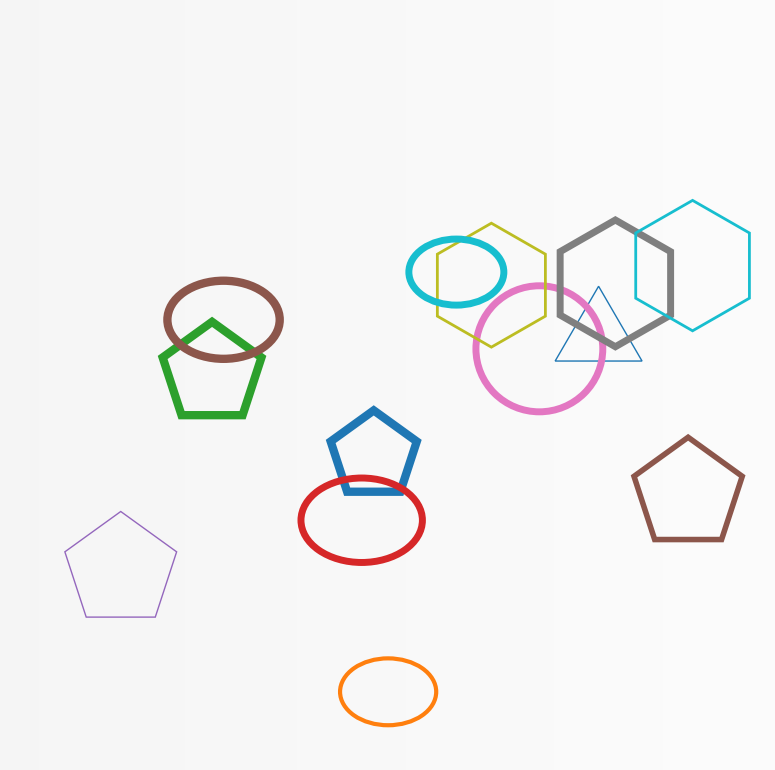[{"shape": "pentagon", "thickness": 3, "radius": 0.29, "center": [0.482, 0.409]}, {"shape": "triangle", "thickness": 0.5, "radius": 0.32, "center": [0.772, 0.563]}, {"shape": "oval", "thickness": 1.5, "radius": 0.31, "center": [0.501, 0.102]}, {"shape": "pentagon", "thickness": 3, "radius": 0.34, "center": [0.274, 0.515]}, {"shape": "oval", "thickness": 2.5, "radius": 0.39, "center": [0.467, 0.324]}, {"shape": "pentagon", "thickness": 0.5, "radius": 0.38, "center": [0.156, 0.26]}, {"shape": "pentagon", "thickness": 2, "radius": 0.37, "center": [0.888, 0.359]}, {"shape": "oval", "thickness": 3, "radius": 0.36, "center": [0.288, 0.585]}, {"shape": "circle", "thickness": 2.5, "radius": 0.41, "center": [0.696, 0.547]}, {"shape": "hexagon", "thickness": 2.5, "radius": 0.41, "center": [0.794, 0.632]}, {"shape": "hexagon", "thickness": 1, "radius": 0.4, "center": [0.634, 0.63]}, {"shape": "hexagon", "thickness": 1, "radius": 0.42, "center": [0.894, 0.655]}, {"shape": "oval", "thickness": 2.5, "radius": 0.31, "center": [0.589, 0.647]}]